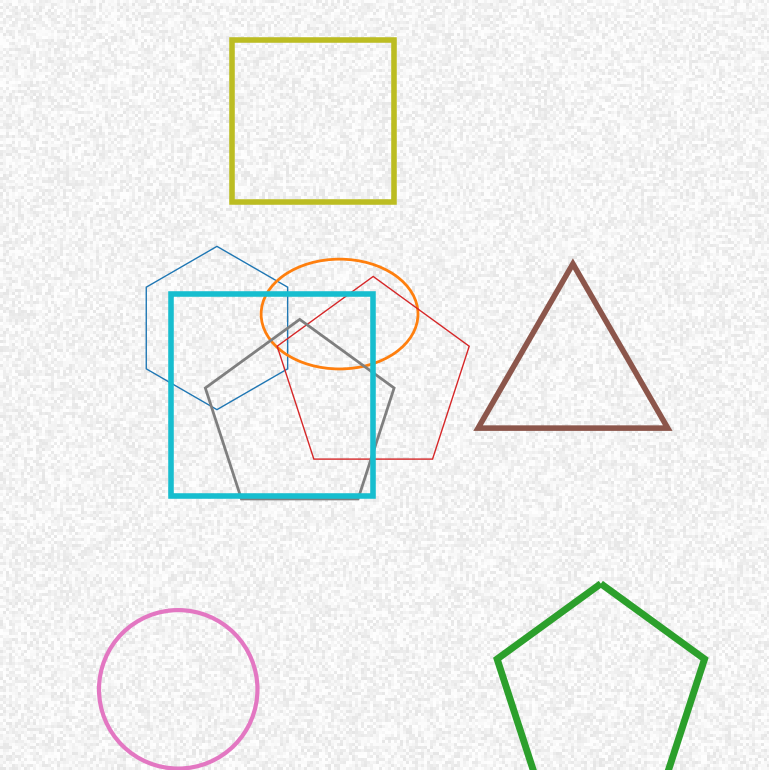[{"shape": "hexagon", "thickness": 0.5, "radius": 0.53, "center": [0.282, 0.574]}, {"shape": "oval", "thickness": 1, "radius": 0.51, "center": [0.441, 0.592]}, {"shape": "pentagon", "thickness": 2.5, "radius": 0.71, "center": [0.78, 0.1]}, {"shape": "pentagon", "thickness": 0.5, "radius": 0.66, "center": [0.485, 0.51]}, {"shape": "triangle", "thickness": 2, "radius": 0.71, "center": [0.744, 0.515]}, {"shape": "circle", "thickness": 1.5, "radius": 0.51, "center": [0.231, 0.105]}, {"shape": "pentagon", "thickness": 1, "radius": 0.64, "center": [0.389, 0.456]}, {"shape": "square", "thickness": 2, "radius": 0.53, "center": [0.406, 0.843]}, {"shape": "square", "thickness": 2, "radius": 0.66, "center": [0.353, 0.487]}]